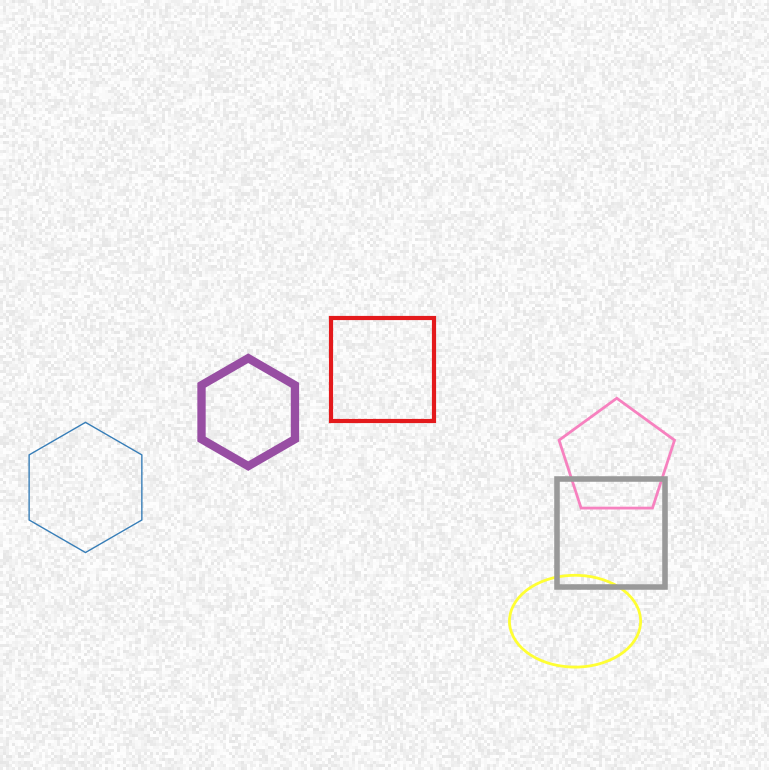[{"shape": "square", "thickness": 1.5, "radius": 0.34, "center": [0.496, 0.52]}, {"shape": "hexagon", "thickness": 0.5, "radius": 0.42, "center": [0.111, 0.367]}, {"shape": "hexagon", "thickness": 3, "radius": 0.35, "center": [0.322, 0.465]}, {"shape": "oval", "thickness": 1, "radius": 0.43, "center": [0.747, 0.193]}, {"shape": "pentagon", "thickness": 1, "radius": 0.39, "center": [0.801, 0.404]}, {"shape": "square", "thickness": 2, "radius": 0.35, "center": [0.794, 0.308]}]